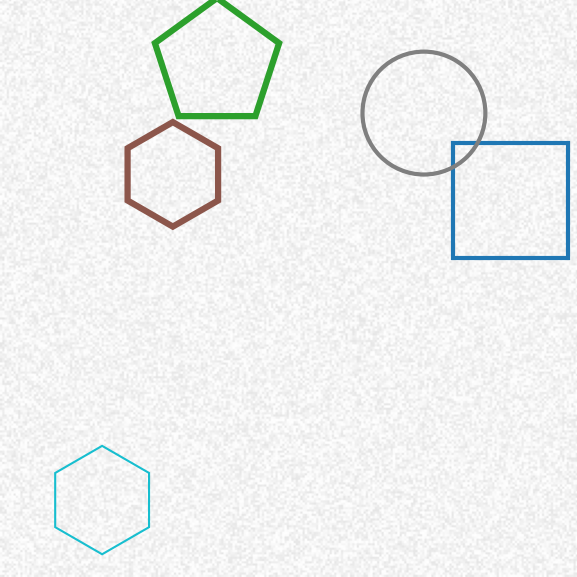[{"shape": "square", "thickness": 2, "radius": 0.5, "center": [0.884, 0.652]}, {"shape": "pentagon", "thickness": 3, "radius": 0.57, "center": [0.376, 0.89]}, {"shape": "hexagon", "thickness": 3, "radius": 0.45, "center": [0.299, 0.697]}, {"shape": "circle", "thickness": 2, "radius": 0.53, "center": [0.734, 0.803]}, {"shape": "hexagon", "thickness": 1, "radius": 0.47, "center": [0.177, 0.133]}]